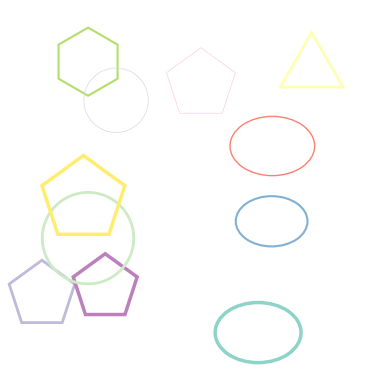[{"shape": "oval", "thickness": 2.5, "radius": 0.56, "center": [0.67, 0.136]}, {"shape": "triangle", "thickness": 2, "radius": 0.47, "center": [0.81, 0.821]}, {"shape": "pentagon", "thickness": 2, "radius": 0.45, "center": [0.109, 0.234]}, {"shape": "oval", "thickness": 1, "radius": 0.55, "center": [0.707, 0.621]}, {"shape": "oval", "thickness": 1.5, "radius": 0.47, "center": [0.706, 0.425]}, {"shape": "hexagon", "thickness": 1.5, "radius": 0.44, "center": [0.229, 0.84]}, {"shape": "pentagon", "thickness": 0.5, "radius": 0.47, "center": [0.522, 0.782]}, {"shape": "circle", "thickness": 0.5, "radius": 0.42, "center": [0.301, 0.74]}, {"shape": "pentagon", "thickness": 2.5, "radius": 0.44, "center": [0.273, 0.254]}, {"shape": "circle", "thickness": 2, "radius": 0.59, "center": [0.229, 0.381]}, {"shape": "pentagon", "thickness": 2.5, "radius": 0.57, "center": [0.217, 0.483]}]